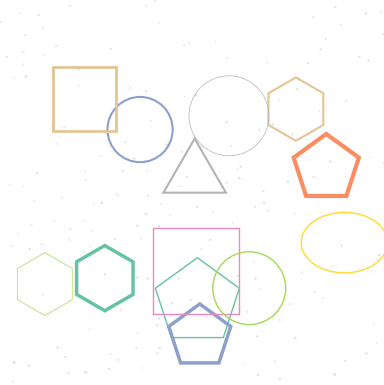[{"shape": "hexagon", "thickness": 2.5, "radius": 0.42, "center": [0.272, 0.278]}, {"shape": "pentagon", "thickness": 1, "radius": 0.57, "center": [0.513, 0.216]}, {"shape": "pentagon", "thickness": 3, "radius": 0.45, "center": [0.847, 0.563]}, {"shape": "circle", "thickness": 1.5, "radius": 0.42, "center": [0.364, 0.664]}, {"shape": "pentagon", "thickness": 2.5, "radius": 0.42, "center": [0.519, 0.126]}, {"shape": "square", "thickness": 1, "radius": 0.56, "center": [0.51, 0.295]}, {"shape": "circle", "thickness": 1, "radius": 0.47, "center": [0.647, 0.251]}, {"shape": "hexagon", "thickness": 0.5, "radius": 0.41, "center": [0.117, 0.262]}, {"shape": "oval", "thickness": 1, "radius": 0.56, "center": [0.895, 0.37]}, {"shape": "hexagon", "thickness": 1.5, "radius": 0.41, "center": [0.768, 0.717]}, {"shape": "square", "thickness": 2, "radius": 0.41, "center": [0.22, 0.742]}, {"shape": "triangle", "thickness": 1.5, "radius": 0.47, "center": [0.506, 0.546]}, {"shape": "circle", "thickness": 0.5, "radius": 0.52, "center": [0.595, 0.699]}]